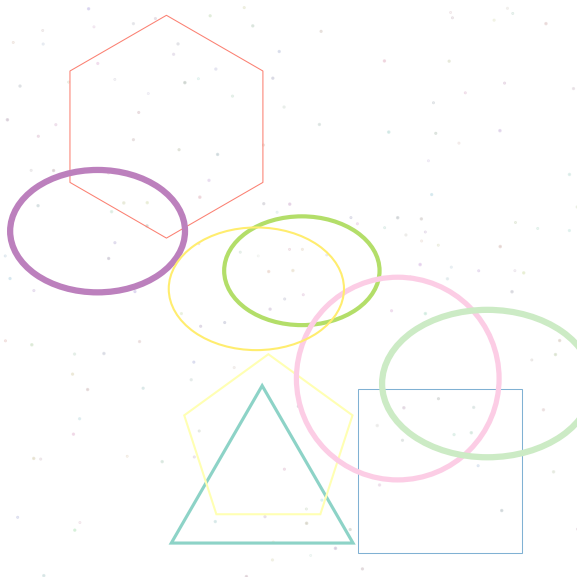[{"shape": "triangle", "thickness": 1.5, "radius": 0.91, "center": [0.454, 0.15]}, {"shape": "pentagon", "thickness": 1, "radius": 0.77, "center": [0.465, 0.233]}, {"shape": "hexagon", "thickness": 0.5, "radius": 0.96, "center": [0.288, 0.78]}, {"shape": "square", "thickness": 0.5, "radius": 0.71, "center": [0.762, 0.183]}, {"shape": "oval", "thickness": 2, "radius": 0.67, "center": [0.523, 0.53]}, {"shape": "circle", "thickness": 2.5, "radius": 0.88, "center": [0.689, 0.344]}, {"shape": "oval", "thickness": 3, "radius": 0.76, "center": [0.169, 0.599]}, {"shape": "oval", "thickness": 3, "radius": 0.91, "center": [0.844, 0.335]}, {"shape": "oval", "thickness": 1, "radius": 0.76, "center": [0.444, 0.499]}]